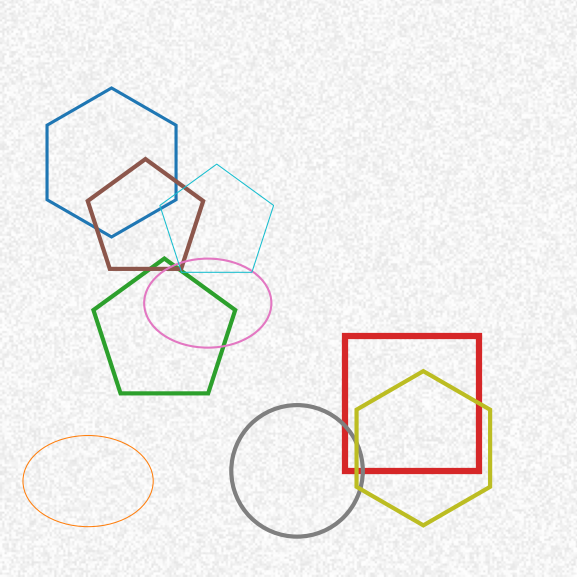[{"shape": "hexagon", "thickness": 1.5, "radius": 0.64, "center": [0.193, 0.718]}, {"shape": "oval", "thickness": 0.5, "radius": 0.56, "center": [0.153, 0.166]}, {"shape": "pentagon", "thickness": 2, "radius": 0.65, "center": [0.285, 0.422]}, {"shape": "square", "thickness": 3, "radius": 0.58, "center": [0.714, 0.301]}, {"shape": "pentagon", "thickness": 2, "radius": 0.53, "center": [0.252, 0.619]}, {"shape": "oval", "thickness": 1, "radius": 0.55, "center": [0.36, 0.474]}, {"shape": "circle", "thickness": 2, "radius": 0.57, "center": [0.514, 0.184]}, {"shape": "hexagon", "thickness": 2, "radius": 0.67, "center": [0.733, 0.223]}, {"shape": "pentagon", "thickness": 0.5, "radius": 0.52, "center": [0.375, 0.611]}]